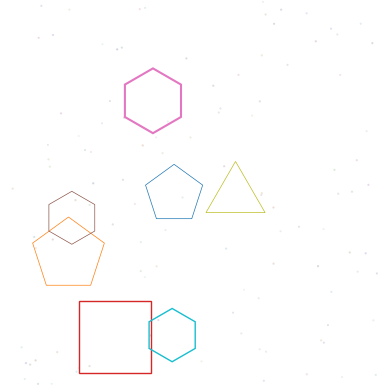[{"shape": "pentagon", "thickness": 0.5, "radius": 0.39, "center": [0.452, 0.495]}, {"shape": "pentagon", "thickness": 0.5, "radius": 0.49, "center": [0.178, 0.338]}, {"shape": "square", "thickness": 1, "radius": 0.46, "center": [0.299, 0.125]}, {"shape": "hexagon", "thickness": 0.5, "radius": 0.34, "center": [0.187, 0.434]}, {"shape": "hexagon", "thickness": 1.5, "radius": 0.42, "center": [0.397, 0.738]}, {"shape": "triangle", "thickness": 0.5, "radius": 0.44, "center": [0.612, 0.492]}, {"shape": "hexagon", "thickness": 1, "radius": 0.35, "center": [0.447, 0.13]}]